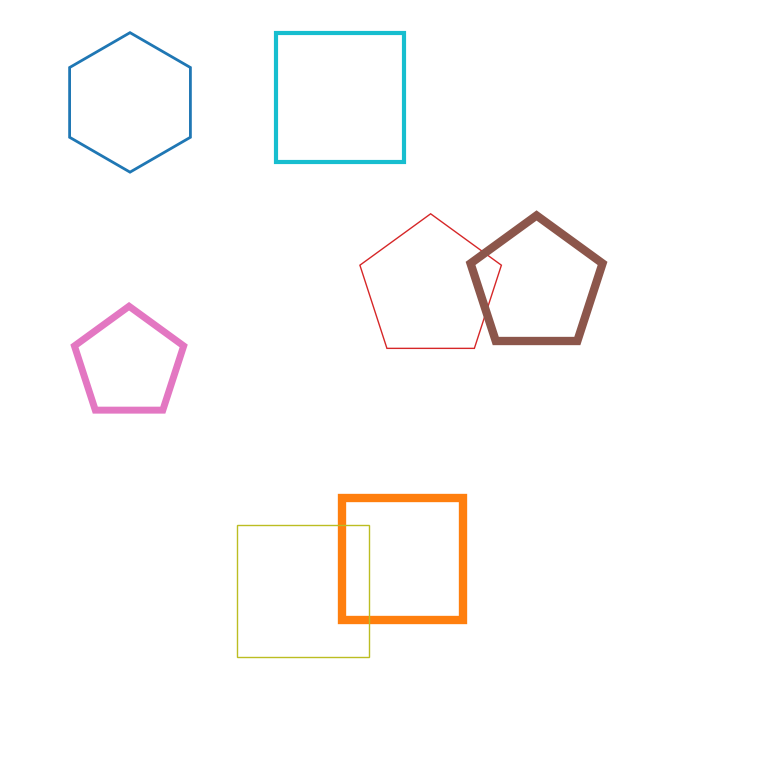[{"shape": "hexagon", "thickness": 1, "radius": 0.45, "center": [0.169, 0.867]}, {"shape": "square", "thickness": 3, "radius": 0.39, "center": [0.523, 0.274]}, {"shape": "pentagon", "thickness": 0.5, "radius": 0.48, "center": [0.559, 0.626]}, {"shape": "pentagon", "thickness": 3, "radius": 0.45, "center": [0.697, 0.63]}, {"shape": "pentagon", "thickness": 2.5, "radius": 0.37, "center": [0.168, 0.528]}, {"shape": "square", "thickness": 0.5, "radius": 0.43, "center": [0.394, 0.232]}, {"shape": "square", "thickness": 1.5, "radius": 0.42, "center": [0.442, 0.873]}]